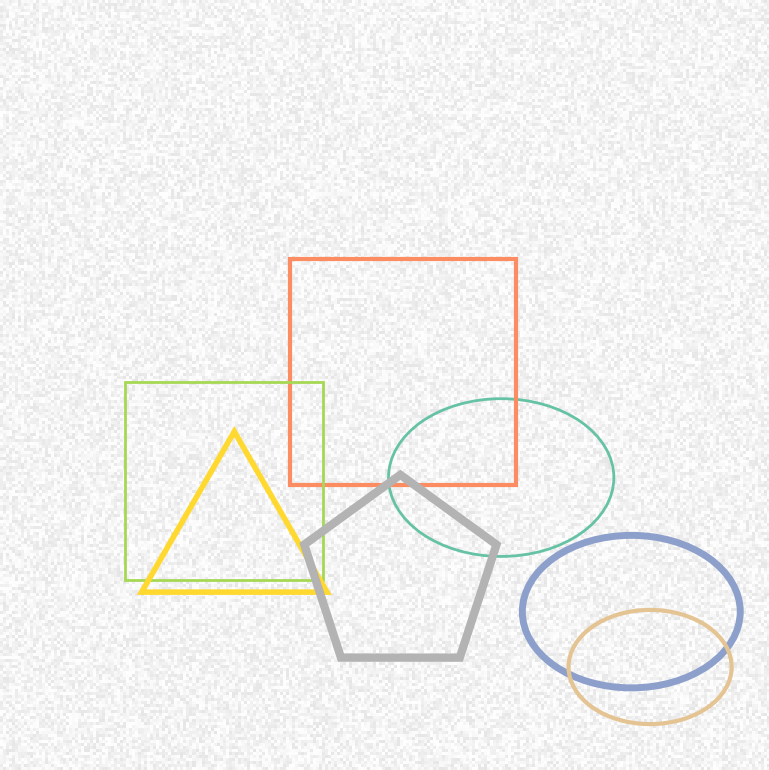[{"shape": "oval", "thickness": 1, "radius": 0.73, "center": [0.651, 0.38]}, {"shape": "square", "thickness": 1.5, "radius": 0.73, "center": [0.524, 0.517]}, {"shape": "oval", "thickness": 2.5, "radius": 0.71, "center": [0.82, 0.206]}, {"shape": "square", "thickness": 1, "radius": 0.64, "center": [0.291, 0.375]}, {"shape": "triangle", "thickness": 2, "radius": 0.69, "center": [0.304, 0.301]}, {"shape": "oval", "thickness": 1.5, "radius": 0.53, "center": [0.844, 0.134]}, {"shape": "pentagon", "thickness": 3, "radius": 0.66, "center": [0.52, 0.252]}]